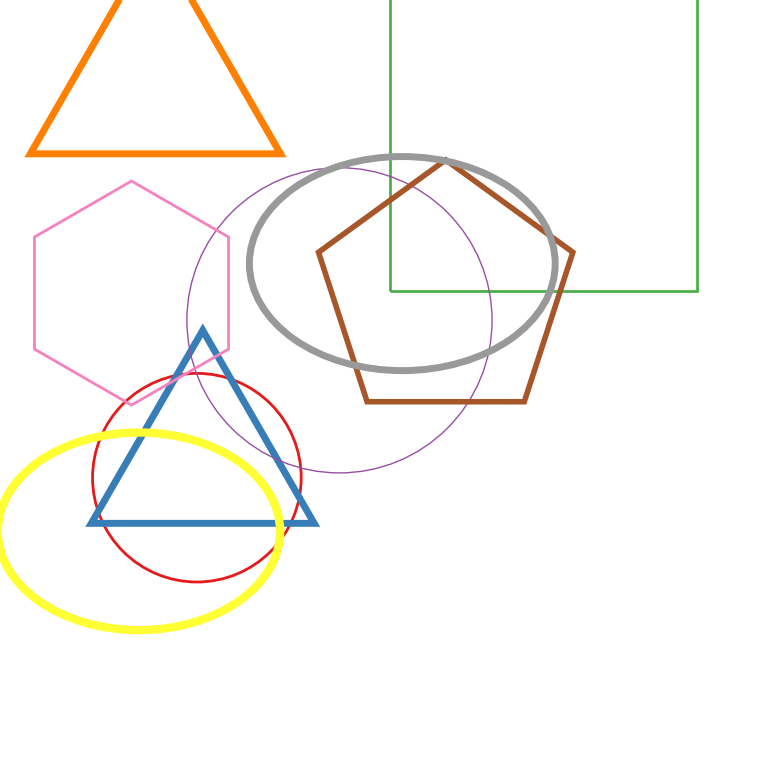[{"shape": "circle", "thickness": 1, "radius": 0.68, "center": [0.256, 0.38]}, {"shape": "triangle", "thickness": 2.5, "radius": 0.84, "center": [0.263, 0.404]}, {"shape": "square", "thickness": 1, "radius": 1.0, "center": [0.706, 0.822]}, {"shape": "circle", "thickness": 0.5, "radius": 0.99, "center": [0.441, 0.584]}, {"shape": "triangle", "thickness": 2.5, "radius": 0.94, "center": [0.202, 0.894]}, {"shape": "oval", "thickness": 3, "radius": 0.92, "center": [0.18, 0.31]}, {"shape": "pentagon", "thickness": 2, "radius": 0.87, "center": [0.579, 0.619]}, {"shape": "hexagon", "thickness": 1, "radius": 0.73, "center": [0.171, 0.619]}, {"shape": "oval", "thickness": 2.5, "radius": 0.99, "center": [0.522, 0.658]}]